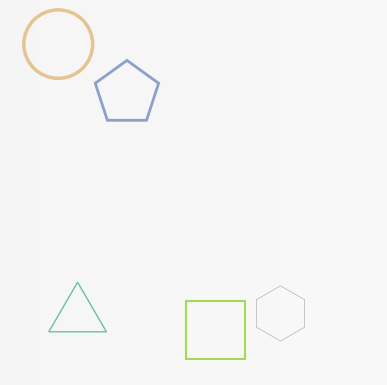[{"shape": "triangle", "thickness": 1, "radius": 0.43, "center": [0.2, 0.181]}, {"shape": "pentagon", "thickness": 2, "radius": 0.43, "center": [0.328, 0.757]}, {"shape": "square", "thickness": 1.5, "radius": 0.38, "center": [0.557, 0.143]}, {"shape": "circle", "thickness": 2.5, "radius": 0.44, "center": [0.15, 0.885]}, {"shape": "hexagon", "thickness": 0.5, "radius": 0.36, "center": [0.724, 0.186]}]